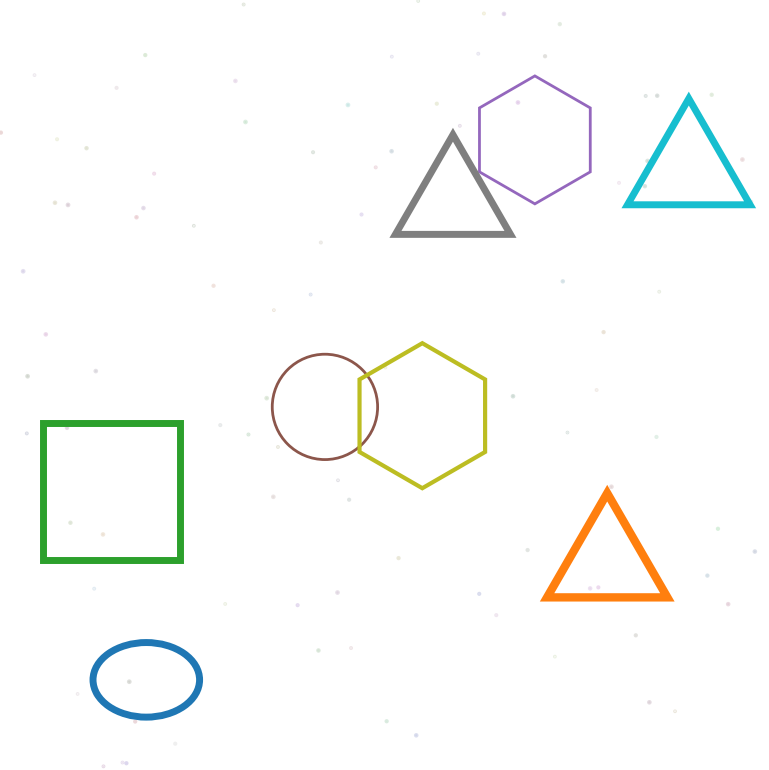[{"shape": "oval", "thickness": 2.5, "radius": 0.35, "center": [0.19, 0.117]}, {"shape": "triangle", "thickness": 3, "radius": 0.45, "center": [0.789, 0.269]}, {"shape": "square", "thickness": 2.5, "radius": 0.45, "center": [0.145, 0.362]}, {"shape": "hexagon", "thickness": 1, "radius": 0.42, "center": [0.695, 0.818]}, {"shape": "circle", "thickness": 1, "radius": 0.34, "center": [0.422, 0.472]}, {"shape": "triangle", "thickness": 2.5, "radius": 0.43, "center": [0.588, 0.739]}, {"shape": "hexagon", "thickness": 1.5, "radius": 0.47, "center": [0.548, 0.46]}, {"shape": "triangle", "thickness": 2.5, "radius": 0.46, "center": [0.895, 0.78]}]